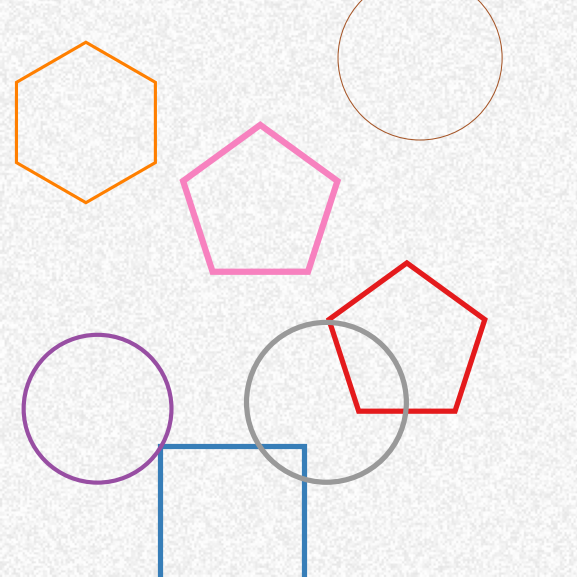[{"shape": "pentagon", "thickness": 2.5, "radius": 0.71, "center": [0.705, 0.402]}, {"shape": "square", "thickness": 2.5, "radius": 0.62, "center": [0.402, 0.102]}, {"shape": "circle", "thickness": 2, "radius": 0.64, "center": [0.169, 0.291]}, {"shape": "hexagon", "thickness": 1.5, "radius": 0.69, "center": [0.149, 0.787]}, {"shape": "circle", "thickness": 0.5, "radius": 0.71, "center": [0.727, 0.899]}, {"shape": "pentagon", "thickness": 3, "radius": 0.7, "center": [0.451, 0.642]}, {"shape": "circle", "thickness": 2.5, "radius": 0.69, "center": [0.565, 0.302]}]